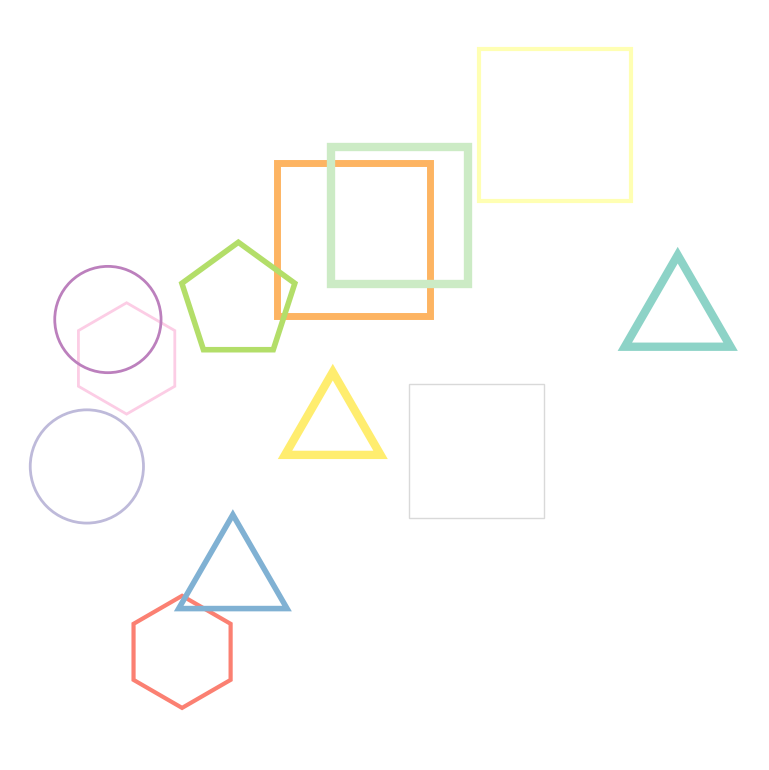[{"shape": "triangle", "thickness": 3, "radius": 0.4, "center": [0.88, 0.589]}, {"shape": "square", "thickness": 1.5, "radius": 0.49, "center": [0.721, 0.837]}, {"shape": "circle", "thickness": 1, "radius": 0.37, "center": [0.113, 0.394]}, {"shape": "hexagon", "thickness": 1.5, "radius": 0.36, "center": [0.236, 0.153]}, {"shape": "triangle", "thickness": 2, "radius": 0.41, "center": [0.302, 0.25]}, {"shape": "square", "thickness": 2.5, "radius": 0.5, "center": [0.459, 0.69]}, {"shape": "pentagon", "thickness": 2, "radius": 0.39, "center": [0.31, 0.608]}, {"shape": "hexagon", "thickness": 1, "radius": 0.36, "center": [0.164, 0.535]}, {"shape": "square", "thickness": 0.5, "radius": 0.44, "center": [0.619, 0.415]}, {"shape": "circle", "thickness": 1, "radius": 0.35, "center": [0.14, 0.585]}, {"shape": "square", "thickness": 3, "radius": 0.45, "center": [0.519, 0.72]}, {"shape": "triangle", "thickness": 3, "radius": 0.36, "center": [0.432, 0.445]}]